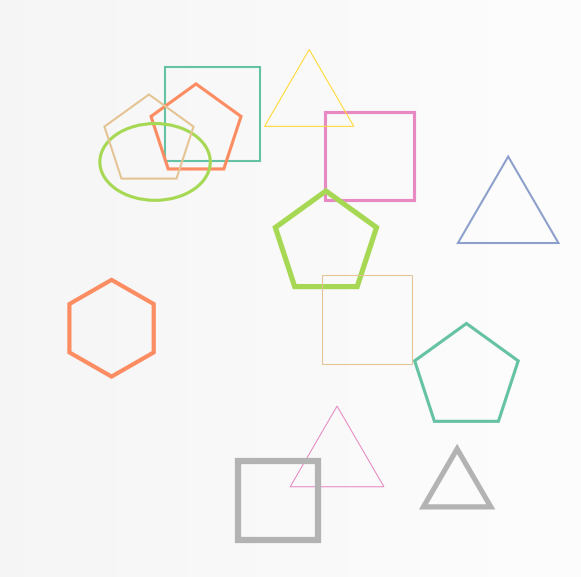[{"shape": "square", "thickness": 1, "radius": 0.41, "center": [0.365, 0.802]}, {"shape": "pentagon", "thickness": 1.5, "radius": 0.47, "center": [0.802, 0.345]}, {"shape": "pentagon", "thickness": 1.5, "radius": 0.41, "center": [0.337, 0.772]}, {"shape": "hexagon", "thickness": 2, "radius": 0.42, "center": [0.192, 0.431]}, {"shape": "triangle", "thickness": 1, "radius": 0.5, "center": [0.874, 0.628]}, {"shape": "triangle", "thickness": 0.5, "radius": 0.47, "center": [0.58, 0.203]}, {"shape": "square", "thickness": 1.5, "radius": 0.38, "center": [0.636, 0.729]}, {"shape": "oval", "thickness": 1.5, "radius": 0.48, "center": [0.267, 0.719]}, {"shape": "pentagon", "thickness": 2.5, "radius": 0.46, "center": [0.561, 0.577]}, {"shape": "triangle", "thickness": 0.5, "radius": 0.44, "center": [0.532, 0.825]}, {"shape": "square", "thickness": 0.5, "radius": 0.39, "center": [0.631, 0.446]}, {"shape": "pentagon", "thickness": 1, "radius": 0.4, "center": [0.256, 0.755]}, {"shape": "square", "thickness": 3, "radius": 0.34, "center": [0.479, 0.132]}, {"shape": "triangle", "thickness": 2.5, "radius": 0.33, "center": [0.786, 0.155]}]